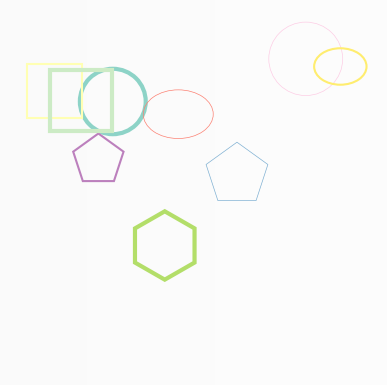[{"shape": "circle", "thickness": 3, "radius": 0.42, "center": [0.291, 0.736]}, {"shape": "square", "thickness": 1.5, "radius": 0.35, "center": [0.14, 0.764]}, {"shape": "oval", "thickness": 0.5, "radius": 0.45, "center": [0.46, 0.703]}, {"shape": "pentagon", "thickness": 0.5, "radius": 0.42, "center": [0.612, 0.547]}, {"shape": "hexagon", "thickness": 3, "radius": 0.44, "center": [0.425, 0.362]}, {"shape": "circle", "thickness": 0.5, "radius": 0.48, "center": [0.789, 0.847]}, {"shape": "pentagon", "thickness": 1.5, "radius": 0.34, "center": [0.254, 0.585]}, {"shape": "square", "thickness": 3, "radius": 0.4, "center": [0.208, 0.739]}, {"shape": "oval", "thickness": 1.5, "radius": 0.34, "center": [0.878, 0.827]}]